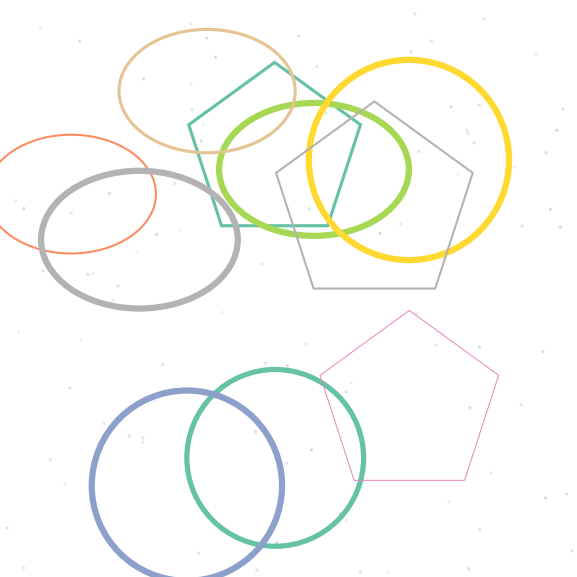[{"shape": "pentagon", "thickness": 1.5, "radius": 0.78, "center": [0.475, 0.735]}, {"shape": "circle", "thickness": 2.5, "radius": 0.77, "center": [0.477, 0.206]}, {"shape": "oval", "thickness": 1, "radius": 0.73, "center": [0.123, 0.663]}, {"shape": "circle", "thickness": 3, "radius": 0.82, "center": [0.324, 0.158]}, {"shape": "pentagon", "thickness": 0.5, "radius": 0.81, "center": [0.709, 0.299]}, {"shape": "oval", "thickness": 3, "radius": 0.82, "center": [0.544, 0.706]}, {"shape": "circle", "thickness": 3, "radius": 0.87, "center": [0.708, 0.722]}, {"shape": "oval", "thickness": 1.5, "radius": 0.76, "center": [0.359, 0.841]}, {"shape": "pentagon", "thickness": 1, "radius": 0.9, "center": [0.648, 0.644]}, {"shape": "oval", "thickness": 3, "radius": 0.85, "center": [0.241, 0.584]}]